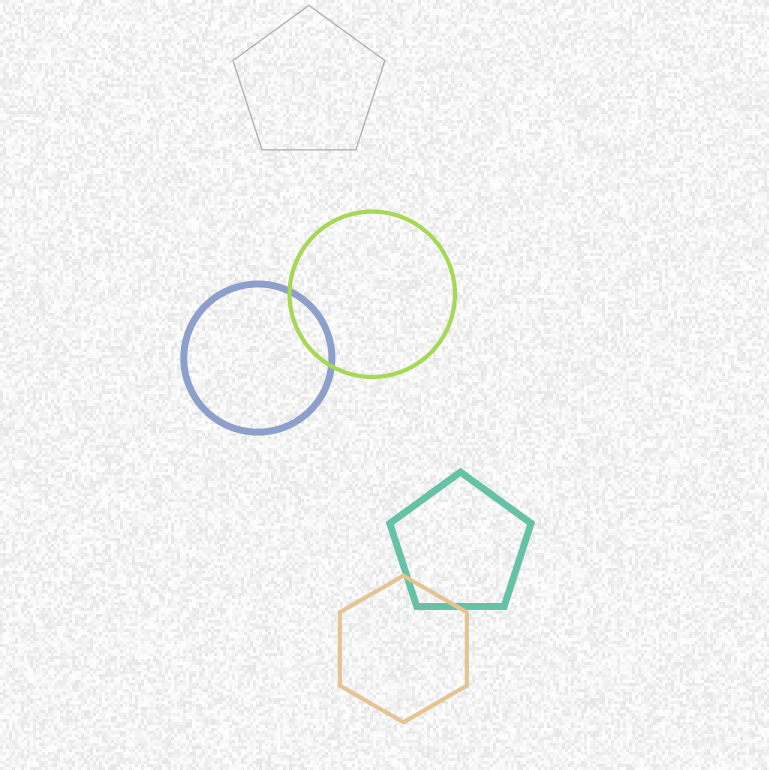[{"shape": "pentagon", "thickness": 2.5, "radius": 0.48, "center": [0.598, 0.29]}, {"shape": "circle", "thickness": 2.5, "radius": 0.48, "center": [0.335, 0.535]}, {"shape": "circle", "thickness": 1.5, "radius": 0.54, "center": [0.483, 0.618]}, {"shape": "hexagon", "thickness": 1.5, "radius": 0.48, "center": [0.524, 0.157]}, {"shape": "pentagon", "thickness": 0.5, "radius": 0.52, "center": [0.401, 0.889]}]